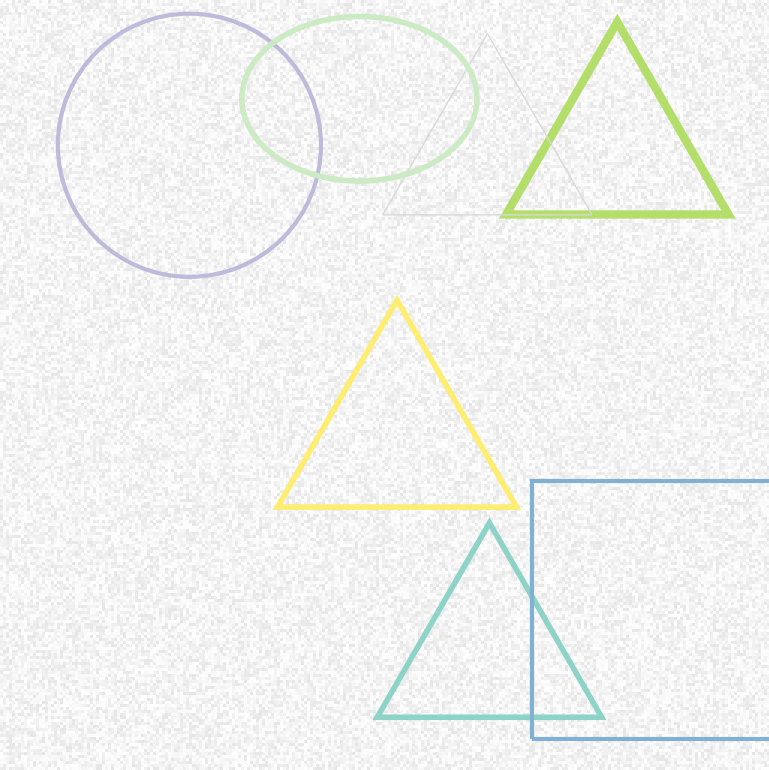[{"shape": "triangle", "thickness": 2, "radius": 0.84, "center": [0.636, 0.153]}, {"shape": "circle", "thickness": 1.5, "radius": 0.85, "center": [0.246, 0.811]}, {"shape": "square", "thickness": 1.5, "radius": 0.84, "center": [0.858, 0.208]}, {"shape": "triangle", "thickness": 3, "radius": 0.83, "center": [0.802, 0.805]}, {"shape": "triangle", "thickness": 0.5, "radius": 0.78, "center": [0.633, 0.799]}, {"shape": "oval", "thickness": 2, "radius": 0.76, "center": [0.467, 0.872]}, {"shape": "triangle", "thickness": 2, "radius": 0.9, "center": [0.516, 0.431]}]